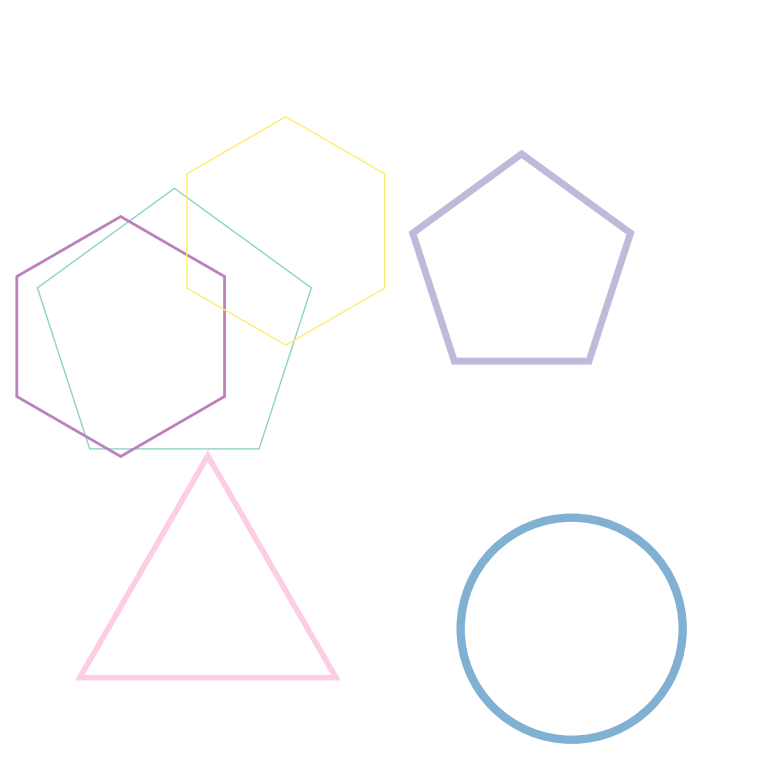[{"shape": "pentagon", "thickness": 0.5, "radius": 0.94, "center": [0.227, 0.568]}, {"shape": "pentagon", "thickness": 2.5, "radius": 0.74, "center": [0.677, 0.651]}, {"shape": "circle", "thickness": 3, "radius": 0.72, "center": [0.742, 0.183]}, {"shape": "triangle", "thickness": 2, "radius": 0.96, "center": [0.27, 0.216]}, {"shape": "hexagon", "thickness": 1, "radius": 0.78, "center": [0.157, 0.563]}, {"shape": "hexagon", "thickness": 0.5, "radius": 0.74, "center": [0.371, 0.7]}]